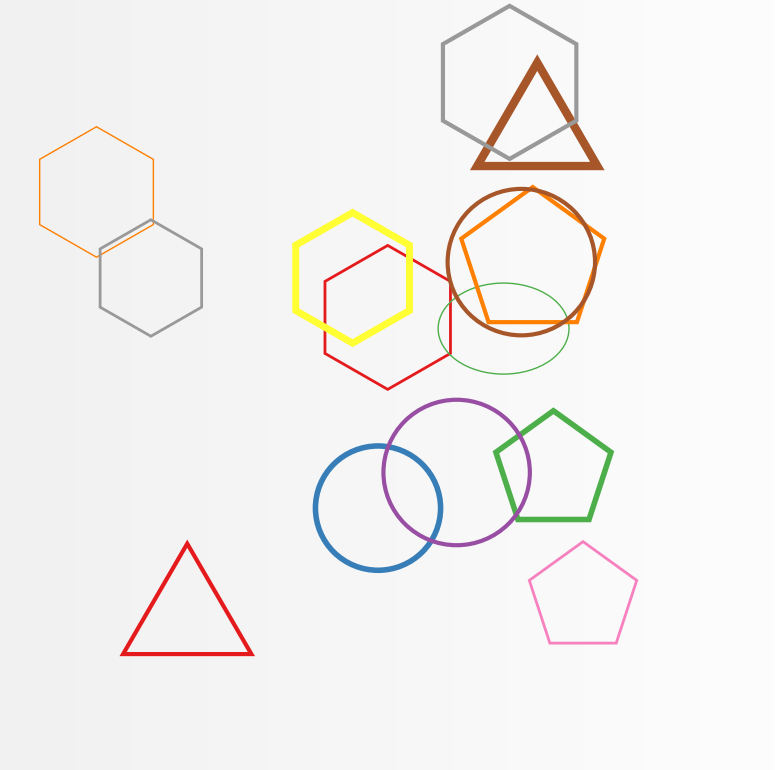[{"shape": "triangle", "thickness": 1.5, "radius": 0.48, "center": [0.242, 0.198]}, {"shape": "hexagon", "thickness": 1, "radius": 0.47, "center": [0.5, 0.588]}, {"shape": "circle", "thickness": 2, "radius": 0.4, "center": [0.488, 0.34]}, {"shape": "pentagon", "thickness": 2, "radius": 0.39, "center": [0.714, 0.388]}, {"shape": "oval", "thickness": 0.5, "radius": 0.42, "center": [0.65, 0.573]}, {"shape": "circle", "thickness": 1.5, "radius": 0.47, "center": [0.589, 0.386]}, {"shape": "pentagon", "thickness": 1.5, "radius": 0.48, "center": [0.687, 0.66]}, {"shape": "hexagon", "thickness": 0.5, "radius": 0.42, "center": [0.125, 0.751]}, {"shape": "hexagon", "thickness": 2.5, "radius": 0.42, "center": [0.455, 0.639]}, {"shape": "circle", "thickness": 1.5, "radius": 0.48, "center": [0.673, 0.66]}, {"shape": "triangle", "thickness": 3, "radius": 0.45, "center": [0.693, 0.829]}, {"shape": "pentagon", "thickness": 1, "radius": 0.36, "center": [0.752, 0.224]}, {"shape": "hexagon", "thickness": 1, "radius": 0.38, "center": [0.195, 0.639]}, {"shape": "hexagon", "thickness": 1.5, "radius": 0.5, "center": [0.658, 0.893]}]